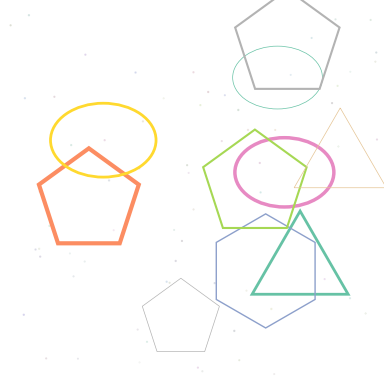[{"shape": "triangle", "thickness": 2, "radius": 0.72, "center": [0.78, 0.308]}, {"shape": "oval", "thickness": 0.5, "radius": 0.58, "center": [0.721, 0.799]}, {"shape": "pentagon", "thickness": 3, "radius": 0.68, "center": [0.231, 0.478]}, {"shape": "hexagon", "thickness": 1, "radius": 0.74, "center": [0.69, 0.296]}, {"shape": "oval", "thickness": 2.5, "radius": 0.64, "center": [0.739, 0.552]}, {"shape": "pentagon", "thickness": 1.5, "radius": 0.71, "center": [0.662, 0.522]}, {"shape": "oval", "thickness": 2, "radius": 0.69, "center": [0.268, 0.636]}, {"shape": "triangle", "thickness": 0.5, "radius": 0.69, "center": [0.884, 0.581]}, {"shape": "pentagon", "thickness": 0.5, "radius": 0.53, "center": [0.47, 0.172]}, {"shape": "pentagon", "thickness": 1.5, "radius": 0.71, "center": [0.746, 0.885]}]